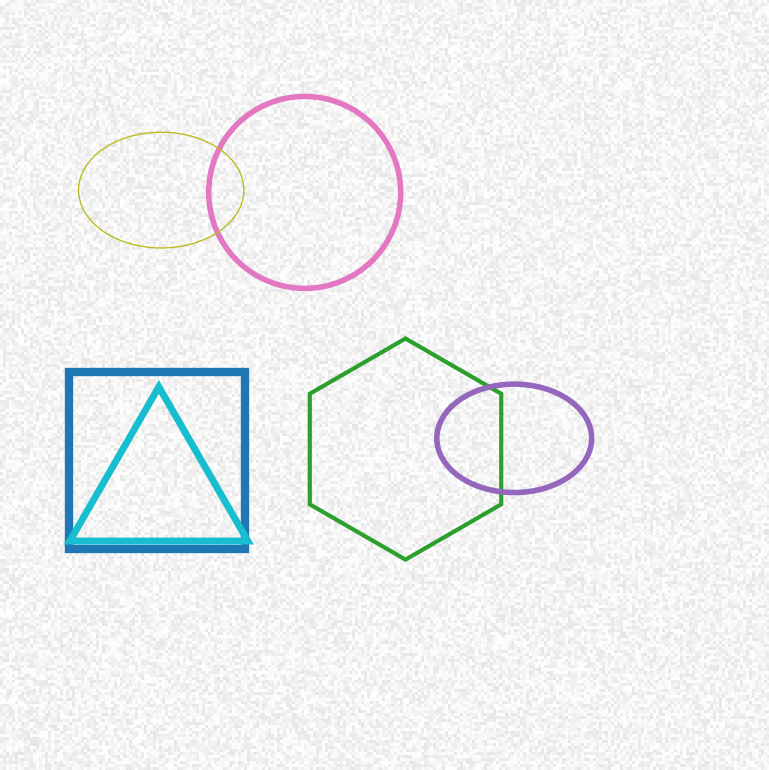[{"shape": "square", "thickness": 3, "radius": 0.57, "center": [0.204, 0.402]}, {"shape": "hexagon", "thickness": 1.5, "radius": 0.72, "center": [0.527, 0.417]}, {"shape": "oval", "thickness": 2, "radius": 0.5, "center": [0.668, 0.431]}, {"shape": "circle", "thickness": 2, "radius": 0.62, "center": [0.396, 0.75]}, {"shape": "oval", "thickness": 0.5, "radius": 0.54, "center": [0.209, 0.753]}, {"shape": "triangle", "thickness": 2.5, "radius": 0.67, "center": [0.206, 0.364]}]